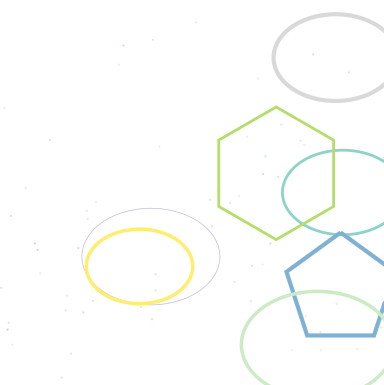[{"shape": "oval", "thickness": 2, "radius": 0.78, "center": [0.89, 0.5]}, {"shape": "oval", "thickness": 0.5, "radius": 0.9, "center": [0.392, 0.334]}, {"shape": "pentagon", "thickness": 3, "radius": 0.74, "center": [0.885, 0.248]}, {"shape": "hexagon", "thickness": 2, "radius": 0.86, "center": [0.717, 0.55]}, {"shape": "oval", "thickness": 3, "radius": 0.8, "center": [0.871, 0.85]}, {"shape": "oval", "thickness": 2.5, "radius": 0.99, "center": [0.825, 0.105]}, {"shape": "oval", "thickness": 2.5, "radius": 0.69, "center": [0.362, 0.308]}]